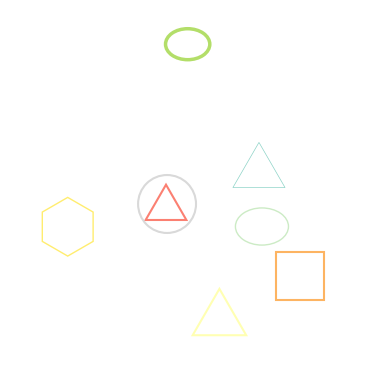[{"shape": "triangle", "thickness": 0.5, "radius": 0.39, "center": [0.673, 0.552]}, {"shape": "triangle", "thickness": 1.5, "radius": 0.4, "center": [0.57, 0.169]}, {"shape": "triangle", "thickness": 1.5, "radius": 0.31, "center": [0.431, 0.459]}, {"shape": "square", "thickness": 1.5, "radius": 0.31, "center": [0.78, 0.283]}, {"shape": "oval", "thickness": 2.5, "radius": 0.29, "center": [0.487, 0.885]}, {"shape": "circle", "thickness": 1.5, "radius": 0.38, "center": [0.434, 0.47]}, {"shape": "oval", "thickness": 1, "radius": 0.34, "center": [0.68, 0.412]}, {"shape": "hexagon", "thickness": 1, "radius": 0.38, "center": [0.176, 0.411]}]